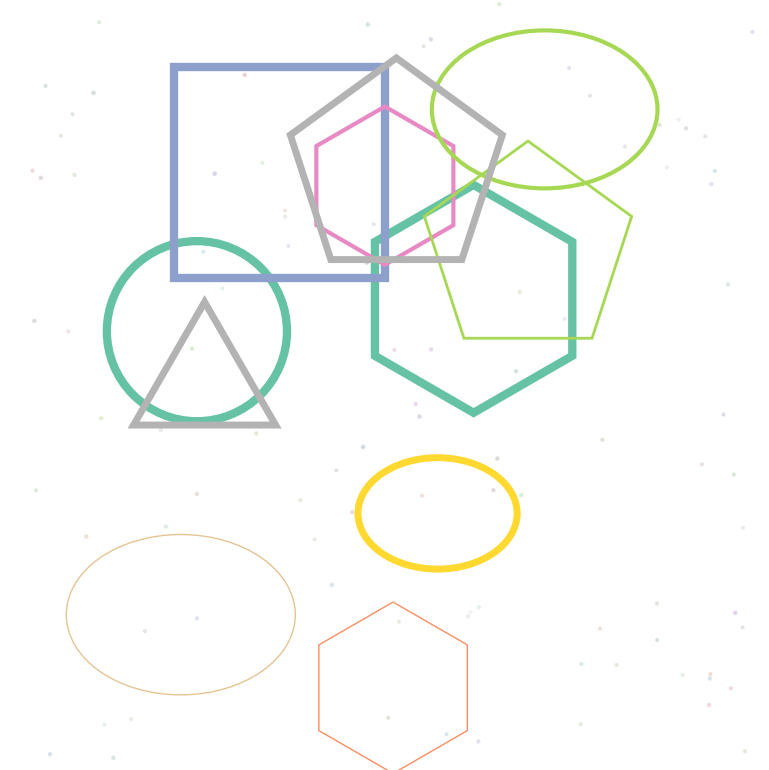[{"shape": "circle", "thickness": 3, "radius": 0.58, "center": [0.256, 0.57]}, {"shape": "hexagon", "thickness": 3, "radius": 0.74, "center": [0.615, 0.612]}, {"shape": "hexagon", "thickness": 0.5, "radius": 0.56, "center": [0.511, 0.107]}, {"shape": "square", "thickness": 3, "radius": 0.68, "center": [0.363, 0.776]}, {"shape": "hexagon", "thickness": 1.5, "radius": 0.51, "center": [0.5, 0.759]}, {"shape": "oval", "thickness": 1.5, "radius": 0.73, "center": [0.707, 0.858]}, {"shape": "pentagon", "thickness": 1, "radius": 0.71, "center": [0.686, 0.675]}, {"shape": "oval", "thickness": 2.5, "radius": 0.52, "center": [0.568, 0.333]}, {"shape": "oval", "thickness": 0.5, "radius": 0.74, "center": [0.235, 0.202]}, {"shape": "triangle", "thickness": 2.5, "radius": 0.53, "center": [0.266, 0.501]}, {"shape": "pentagon", "thickness": 2.5, "radius": 0.72, "center": [0.515, 0.78]}]